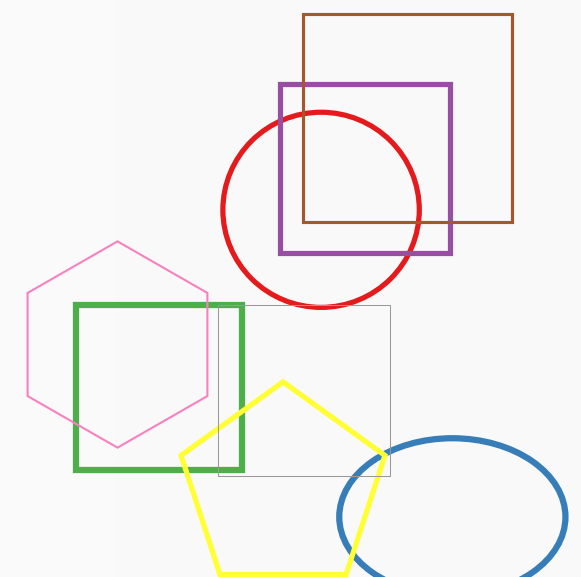[{"shape": "circle", "thickness": 2.5, "radius": 0.84, "center": [0.552, 0.636]}, {"shape": "oval", "thickness": 3, "radius": 0.97, "center": [0.778, 0.104]}, {"shape": "square", "thickness": 3, "radius": 0.71, "center": [0.274, 0.328]}, {"shape": "square", "thickness": 2.5, "radius": 0.73, "center": [0.628, 0.707]}, {"shape": "pentagon", "thickness": 2.5, "radius": 0.92, "center": [0.487, 0.153]}, {"shape": "square", "thickness": 1.5, "radius": 0.9, "center": [0.701, 0.795]}, {"shape": "hexagon", "thickness": 1, "radius": 0.89, "center": [0.202, 0.403]}, {"shape": "square", "thickness": 0.5, "radius": 0.74, "center": [0.523, 0.322]}]